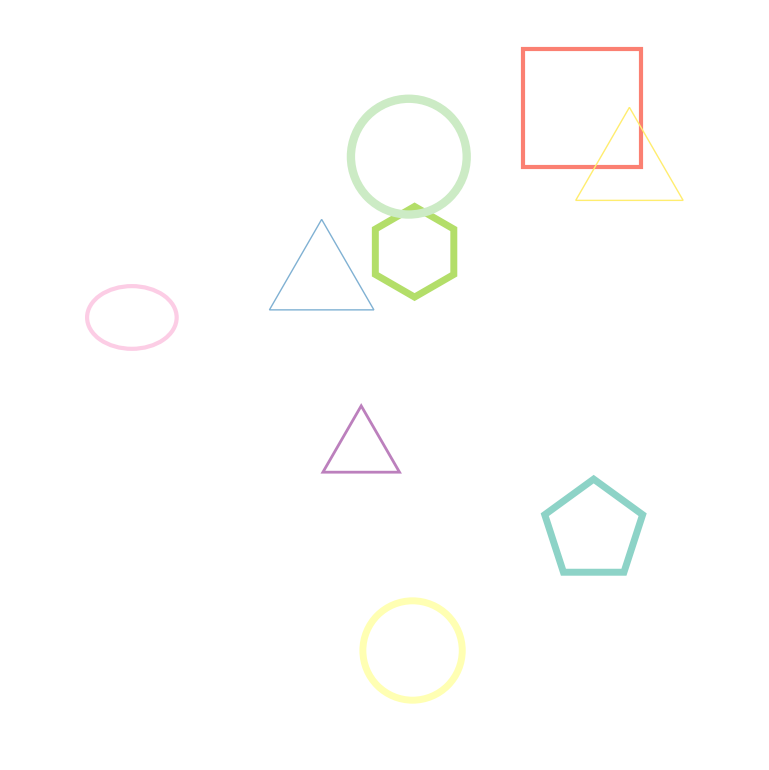[{"shape": "pentagon", "thickness": 2.5, "radius": 0.33, "center": [0.771, 0.311]}, {"shape": "circle", "thickness": 2.5, "radius": 0.32, "center": [0.536, 0.155]}, {"shape": "square", "thickness": 1.5, "radius": 0.38, "center": [0.756, 0.86]}, {"shape": "triangle", "thickness": 0.5, "radius": 0.39, "center": [0.418, 0.637]}, {"shape": "hexagon", "thickness": 2.5, "radius": 0.29, "center": [0.538, 0.673]}, {"shape": "oval", "thickness": 1.5, "radius": 0.29, "center": [0.171, 0.588]}, {"shape": "triangle", "thickness": 1, "radius": 0.29, "center": [0.469, 0.415]}, {"shape": "circle", "thickness": 3, "radius": 0.38, "center": [0.531, 0.797]}, {"shape": "triangle", "thickness": 0.5, "radius": 0.4, "center": [0.817, 0.78]}]